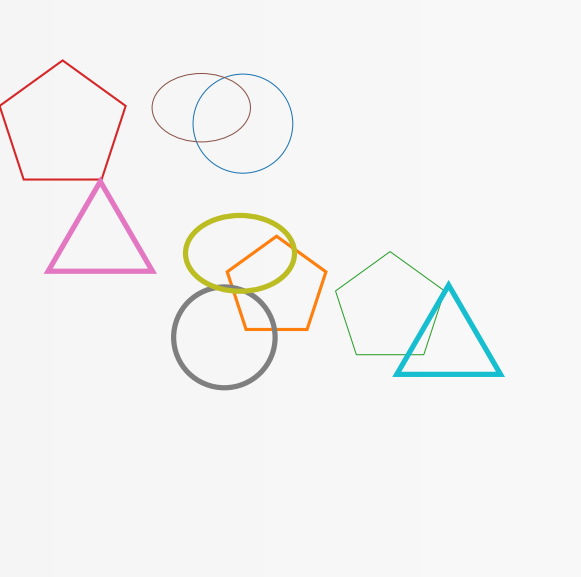[{"shape": "circle", "thickness": 0.5, "radius": 0.43, "center": [0.418, 0.785]}, {"shape": "pentagon", "thickness": 1.5, "radius": 0.45, "center": [0.476, 0.501]}, {"shape": "pentagon", "thickness": 0.5, "radius": 0.49, "center": [0.671, 0.465]}, {"shape": "pentagon", "thickness": 1, "radius": 0.57, "center": [0.108, 0.78]}, {"shape": "oval", "thickness": 0.5, "radius": 0.42, "center": [0.346, 0.813]}, {"shape": "triangle", "thickness": 2.5, "radius": 0.52, "center": [0.173, 0.581]}, {"shape": "circle", "thickness": 2.5, "radius": 0.44, "center": [0.386, 0.415]}, {"shape": "oval", "thickness": 2.5, "radius": 0.47, "center": [0.413, 0.56]}, {"shape": "triangle", "thickness": 2.5, "radius": 0.52, "center": [0.772, 0.402]}]